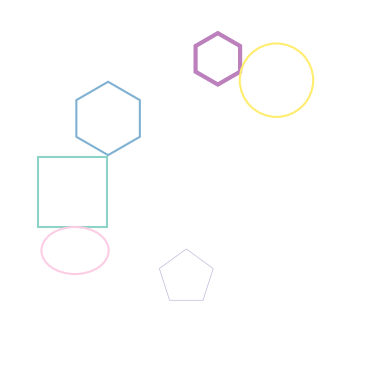[{"shape": "square", "thickness": 1.5, "radius": 0.45, "center": [0.188, 0.501]}, {"shape": "pentagon", "thickness": 0.5, "radius": 0.37, "center": [0.484, 0.28]}, {"shape": "hexagon", "thickness": 1.5, "radius": 0.48, "center": [0.281, 0.692]}, {"shape": "oval", "thickness": 1.5, "radius": 0.44, "center": [0.195, 0.349]}, {"shape": "hexagon", "thickness": 3, "radius": 0.33, "center": [0.566, 0.847]}, {"shape": "circle", "thickness": 1.5, "radius": 0.48, "center": [0.718, 0.792]}]